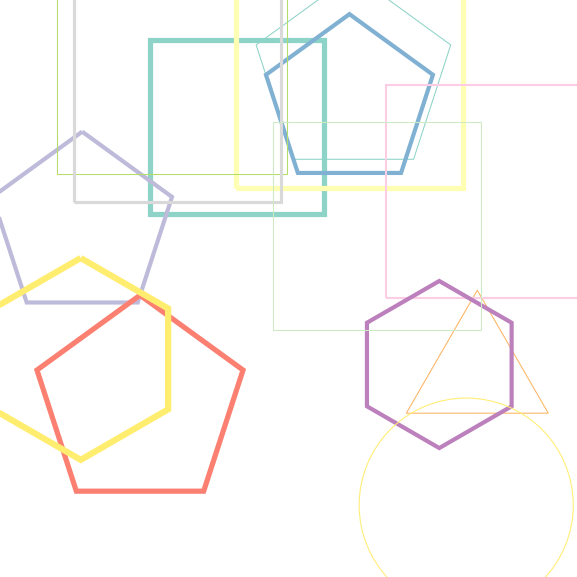[{"shape": "pentagon", "thickness": 0.5, "radius": 0.89, "center": [0.612, 0.867]}, {"shape": "square", "thickness": 2.5, "radius": 0.75, "center": [0.41, 0.78]}, {"shape": "square", "thickness": 2.5, "radius": 0.98, "center": [0.605, 0.871]}, {"shape": "pentagon", "thickness": 2, "radius": 0.82, "center": [0.142, 0.608]}, {"shape": "pentagon", "thickness": 2.5, "radius": 0.94, "center": [0.242, 0.3]}, {"shape": "pentagon", "thickness": 2, "radius": 0.76, "center": [0.605, 0.823]}, {"shape": "triangle", "thickness": 0.5, "radius": 0.71, "center": [0.826, 0.355]}, {"shape": "square", "thickness": 0.5, "radius": 1.0, "center": [0.297, 0.897]}, {"shape": "square", "thickness": 1, "radius": 0.93, "center": [0.854, 0.667]}, {"shape": "square", "thickness": 1.5, "radius": 0.89, "center": [0.307, 0.829]}, {"shape": "hexagon", "thickness": 2, "radius": 0.72, "center": [0.761, 0.368]}, {"shape": "square", "thickness": 0.5, "radius": 0.9, "center": [0.653, 0.607]}, {"shape": "hexagon", "thickness": 3, "radius": 0.87, "center": [0.14, 0.378]}, {"shape": "circle", "thickness": 0.5, "radius": 0.93, "center": [0.807, 0.124]}]